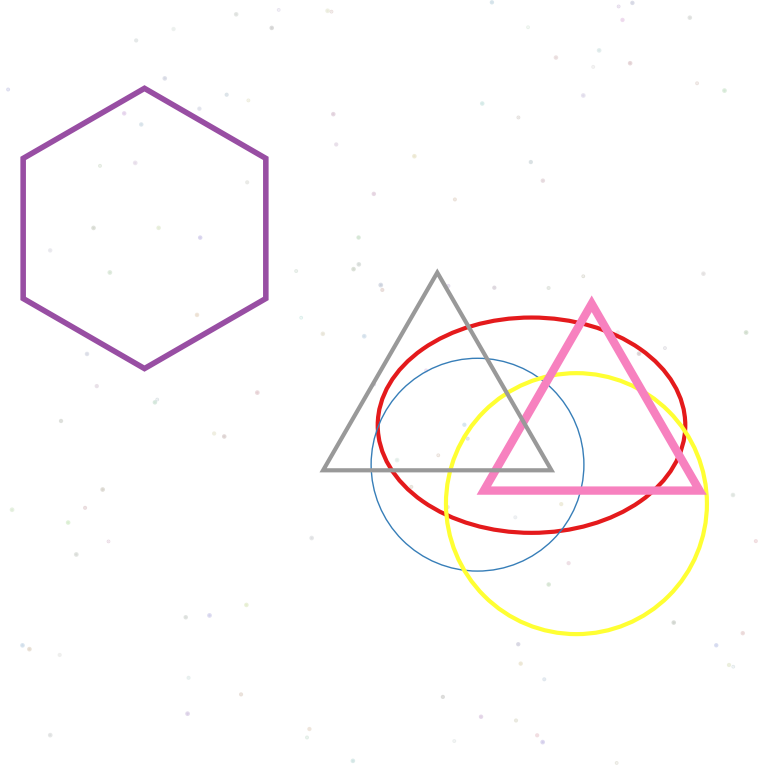[{"shape": "oval", "thickness": 1.5, "radius": 1.0, "center": [0.69, 0.448]}, {"shape": "circle", "thickness": 0.5, "radius": 0.69, "center": [0.62, 0.397]}, {"shape": "hexagon", "thickness": 2, "radius": 0.91, "center": [0.188, 0.703]}, {"shape": "circle", "thickness": 1.5, "radius": 0.85, "center": [0.749, 0.346]}, {"shape": "triangle", "thickness": 3, "radius": 0.81, "center": [0.768, 0.444]}, {"shape": "triangle", "thickness": 1.5, "radius": 0.86, "center": [0.568, 0.475]}]